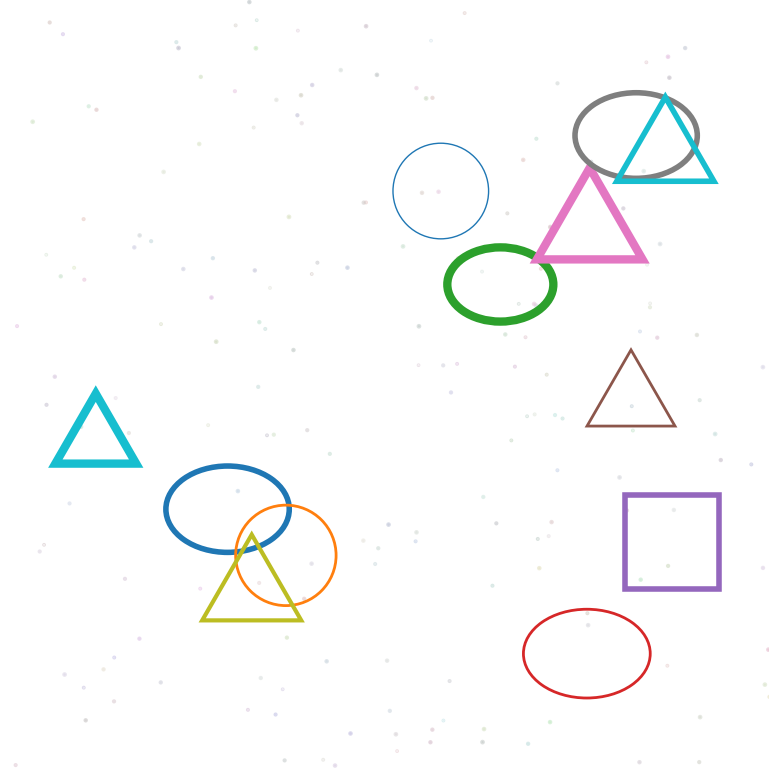[{"shape": "circle", "thickness": 0.5, "radius": 0.31, "center": [0.572, 0.752]}, {"shape": "oval", "thickness": 2, "radius": 0.4, "center": [0.296, 0.339]}, {"shape": "circle", "thickness": 1, "radius": 0.33, "center": [0.371, 0.279]}, {"shape": "oval", "thickness": 3, "radius": 0.34, "center": [0.65, 0.631]}, {"shape": "oval", "thickness": 1, "radius": 0.41, "center": [0.762, 0.151]}, {"shape": "square", "thickness": 2, "radius": 0.31, "center": [0.872, 0.297]}, {"shape": "triangle", "thickness": 1, "radius": 0.33, "center": [0.819, 0.48]}, {"shape": "triangle", "thickness": 3, "radius": 0.4, "center": [0.766, 0.703]}, {"shape": "oval", "thickness": 2, "radius": 0.4, "center": [0.826, 0.824]}, {"shape": "triangle", "thickness": 1.5, "radius": 0.37, "center": [0.327, 0.231]}, {"shape": "triangle", "thickness": 2, "radius": 0.36, "center": [0.864, 0.801]}, {"shape": "triangle", "thickness": 3, "radius": 0.3, "center": [0.124, 0.428]}]